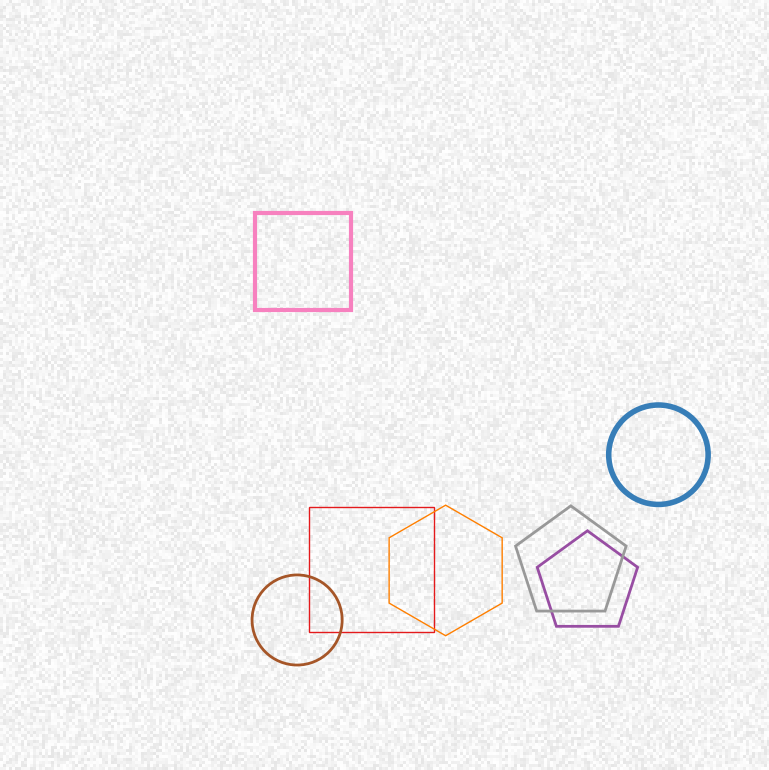[{"shape": "square", "thickness": 0.5, "radius": 0.41, "center": [0.483, 0.261]}, {"shape": "circle", "thickness": 2, "radius": 0.32, "center": [0.855, 0.409]}, {"shape": "pentagon", "thickness": 1, "radius": 0.34, "center": [0.763, 0.242]}, {"shape": "hexagon", "thickness": 0.5, "radius": 0.42, "center": [0.579, 0.259]}, {"shape": "circle", "thickness": 1, "radius": 0.29, "center": [0.386, 0.195]}, {"shape": "square", "thickness": 1.5, "radius": 0.31, "center": [0.393, 0.66]}, {"shape": "pentagon", "thickness": 1, "radius": 0.38, "center": [0.741, 0.267]}]